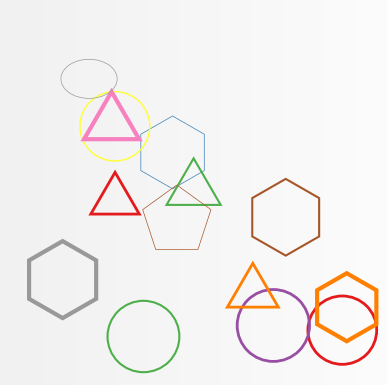[{"shape": "triangle", "thickness": 2, "radius": 0.36, "center": [0.297, 0.48]}, {"shape": "circle", "thickness": 2, "radius": 0.44, "center": [0.883, 0.142]}, {"shape": "hexagon", "thickness": 0.5, "radius": 0.47, "center": [0.445, 0.604]}, {"shape": "triangle", "thickness": 1.5, "radius": 0.4, "center": [0.5, 0.508]}, {"shape": "circle", "thickness": 1.5, "radius": 0.46, "center": [0.37, 0.126]}, {"shape": "circle", "thickness": 2, "radius": 0.47, "center": [0.705, 0.155]}, {"shape": "triangle", "thickness": 2, "radius": 0.38, "center": [0.652, 0.24]}, {"shape": "hexagon", "thickness": 3, "radius": 0.44, "center": [0.895, 0.202]}, {"shape": "circle", "thickness": 1, "radius": 0.45, "center": [0.296, 0.672]}, {"shape": "pentagon", "thickness": 0.5, "radius": 0.46, "center": [0.456, 0.427]}, {"shape": "hexagon", "thickness": 1.5, "radius": 0.5, "center": [0.737, 0.436]}, {"shape": "triangle", "thickness": 3, "radius": 0.41, "center": [0.288, 0.68]}, {"shape": "hexagon", "thickness": 3, "radius": 0.5, "center": [0.162, 0.274]}, {"shape": "oval", "thickness": 0.5, "radius": 0.36, "center": [0.23, 0.795]}]